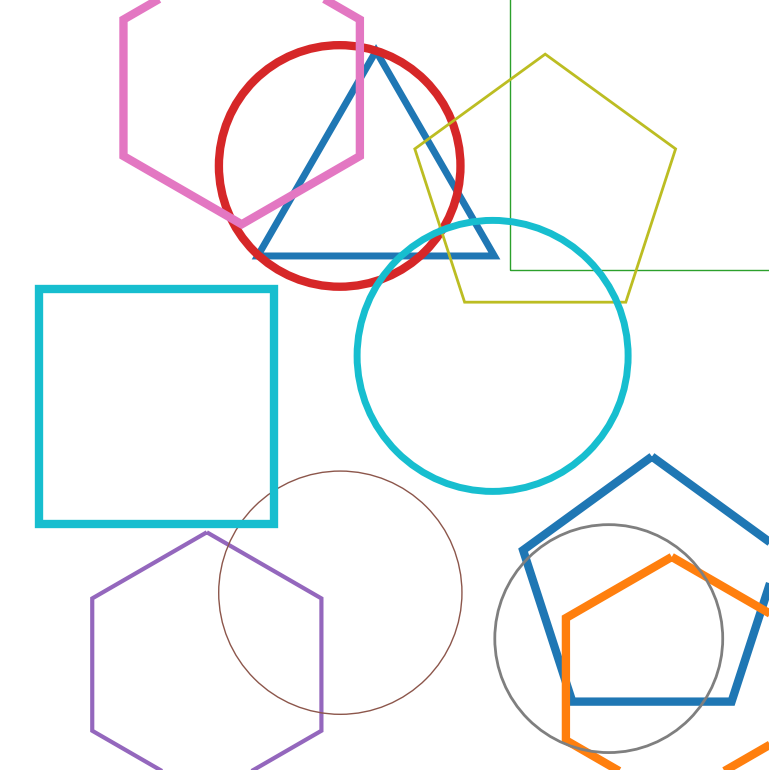[{"shape": "pentagon", "thickness": 3, "radius": 0.88, "center": [0.847, 0.231]}, {"shape": "triangle", "thickness": 2.5, "radius": 0.89, "center": [0.488, 0.756]}, {"shape": "hexagon", "thickness": 3, "radius": 0.79, "center": [0.872, 0.118]}, {"shape": "square", "thickness": 0.5, "radius": 0.92, "center": [0.846, 0.833]}, {"shape": "circle", "thickness": 3, "radius": 0.78, "center": [0.441, 0.784]}, {"shape": "hexagon", "thickness": 1.5, "radius": 0.86, "center": [0.269, 0.137]}, {"shape": "circle", "thickness": 0.5, "radius": 0.79, "center": [0.442, 0.23]}, {"shape": "hexagon", "thickness": 3, "radius": 0.89, "center": [0.314, 0.886]}, {"shape": "circle", "thickness": 1, "radius": 0.74, "center": [0.791, 0.171]}, {"shape": "pentagon", "thickness": 1, "radius": 0.89, "center": [0.708, 0.752]}, {"shape": "square", "thickness": 3, "radius": 0.76, "center": [0.203, 0.472]}, {"shape": "circle", "thickness": 2.5, "radius": 0.88, "center": [0.64, 0.538]}]